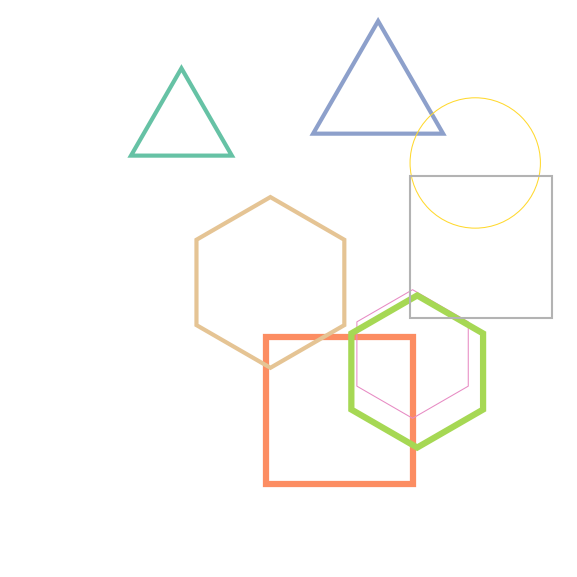[{"shape": "triangle", "thickness": 2, "radius": 0.5, "center": [0.314, 0.78]}, {"shape": "square", "thickness": 3, "radius": 0.64, "center": [0.587, 0.289]}, {"shape": "triangle", "thickness": 2, "radius": 0.65, "center": [0.655, 0.833]}, {"shape": "hexagon", "thickness": 0.5, "radius": 0.56, "center": [0.714, 0.386]}, {"shape": "hexagon", "thickness": 3, "radius": 0.66, "center": [0.722, 0.356]}, {"shape": "circle", "thickness": 0.5, "radius": 0.56, "center": [0.823, 0.717]}, {"shape": "hexagon", "thickness": 2, "radius": 0.74, "center": [0.468, 0.51]}, {"shape": "square", "thickness": 1, "radius": 0.61, "center": [0.833, 0.572]}]